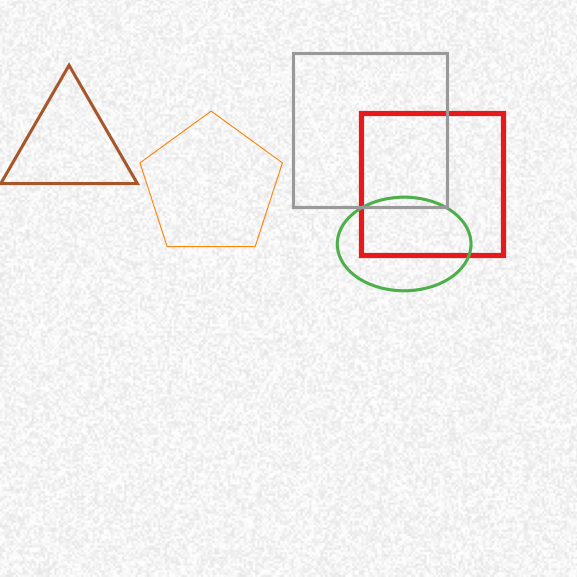[{"shape": "square", "thickness": 2.5, "radius": 0.61, "center": [0.748, 0.68]}, {"shape": "oval", "thickness": 1.5, "radius": 0.58, "center": [0.7, 0.577]}, {"shape": "pentagon", "thickness": 0.5, "radius": 0.65, "center": [0.366, 0.677]}, {"shape": "triangle", "thickness": 1.5, "radius": 0.68, "center": [0.12, 0.75]}, {"shape": "square", "thickness": 1.5, "radius": 0.67, "center": [0.641, 0.774]}]